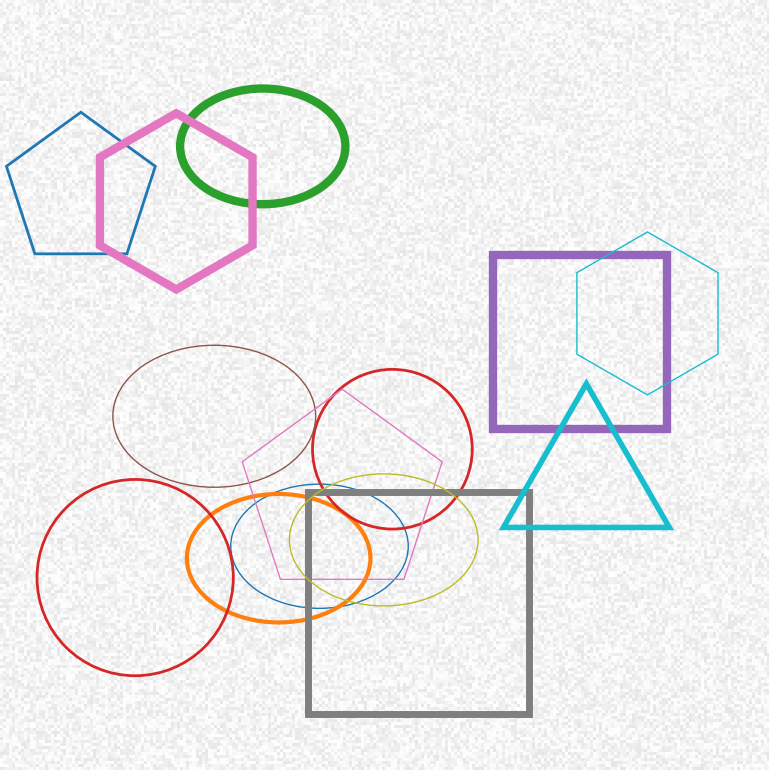[{"shape": "oval", "thickness": 0.5, "radius": 0.58, "center": [0.415, 0.291]}, {"shape": "pentagon", "thickness": 1, "radius": 0.51, "center": [0.105, 0.753]}, {"shape": "oval", "thickness": 1.5, "radius": 0.6, "center": [0.362, 0.275]}, {"shape": "oval", "thickness": 3, "radius": 0.54, "center": [0.341, 0.81]}, {"shape": "circle", "thickness": 1, "radius": 0.64, "center": [0.176, 0.25]}, {"shape": "circle", "thickness": 1, "radius": 0.52, "center": [0.51, 0.417]}, {"shape": "square", "thickness": 3, "radius": 0.57, "center": [0.754, 0.556]}, {"shape": "oval", "thickness": 0.5, "radius": 0.66, "center": [0.278, 0.459]}, {"shape": "hexagon", "thickness": 3, "radius": 0.57, "center": [0.229, 0.739]}, {"shape": "pentagon", "thickness": 0.5, "radius": 0.68, "center": [0.444, 0.358]}, {"shape": "square", "thickness": 2.5, "radius": 0.72, "center": [0.543, 0.217]}, {"shape": "oval", "thickness": 0.5, "radius": 0.61, "center": [0.498, 0.299]}, {"shape": "hexagon", "thickness": 0.5, "radius": 0.53, "center": [0.841, 0.593]}, {"shape": "triangle", "thickness": 2, "radius": 0.62, "center": [0.762, 0.377]}]